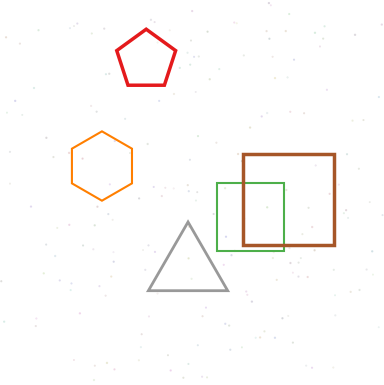[{"shape": "pentagon", "thickness": 2.5, "radius": 0.4, "center": [0.38, 0.844]}, {"shape": "square", "thickness": 1.5, "radius": 0.44, "center": [0.65, 0.436]}, {"shape": "hexagon", "thickness": 1.5, "radius": 0.45, "center": [0.265, 0.569]}, {"shape": "square", "thickness": 2.5, "radius": 0.59, "center": [0.749, 0.483]}, {"shape": "triangle", "thickness": 2, "radius": 0.59, "center": [0.488, 0.304]}]